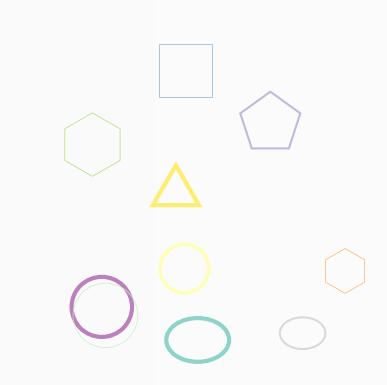[{"shape": "oval", "thickness": 3, "radius": 0.41, "center": [0.51, 0.117]}, {"shape": "circle", "thickness": 2.5, "radius": 0.31, "center": [0.476, 0.302]}, {"shape": "pentagon", "thickness": 1.5, "radius": 0.41, "center": [0.698, 0.68]}, {"shape": "square", "thickness": 0.5, "radius": 0.34, "center": [0.479, 0.817]}, {"shape": "hexagon", "thickness": 0.5, "radius": 0.29, "center": [0.891, 0.296]}, {"shape": "hexagon", "thickness": 0.5, "radius": 0.41, "center": [0.239, 0.624]}, {"shape": "oval", "thickness": 1.5, "radius": 0.29, "center": [0.781, 0.135]}, {"shape": "circle", "thickness": 3, "radius": 0.39, "center": [0.263, 0.203]}, {"shape": "circle", "thickness": 0.5, "radius": 0.42, "center": [0.272, 0.181]}, {"shape": "triangle", "thickness": 3, "radius": 0.34, "center": [0.454, 0.502]}]